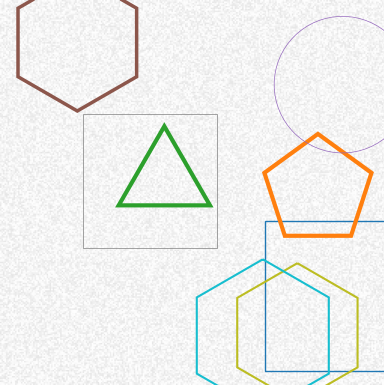[{"shape": "square", "thickness": 1, "radius": 0.98, "center": [0.885, 0.231]}, {"shape": "pentagon", "thickness": 3, "radius": 0.73, "center": [0.826, 0.506]}, {"shape": "triangle", "thickness": 3, "radius": 0.68, "center": [0.427, 0.535]}, {"shape": "circle", "thickness": 0.5, "radius": 0.89, "center": [0.89, 0.78]}, {"shape": "hexagon", "thickness": 2.5, "radius": 0.89, "center": [0.201, 0.89]}, {"shape": "square", "thickness": 0.5, "radius": 0.87, "center": [0.39, 0.53]}, {"shape": "hexagon", "thickness": 1.5, "radius": 0.9, "center": [0.772, 0.136]}, {"shape": "hexagon", "thickness": 1.5, "radius": 0.99, "center": [0.683, 0.129]}]